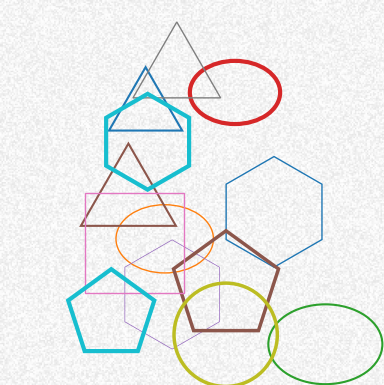[{"shape": "hexagon", "thickness": 1, "radius": 0.72, "center": [0.712, 0.45]}, {"shape": "triangle", "thickness": 1.5, "radius": 0.55, "center": [0.378, 0.716]}, {"shape": "oval", "thickness": 1, "radius": 0.63, "center": [0.428, 0.38]}, {"shape": "oval", "thickness": 1.5, "radius": 0.74, "center": [0.845, 0.106]}, {"shape": "oval", "thickness": 3, "radius": 0.59, "center": [0.61, 0.76]}, {"shape": "hexagon", "thickness": 0.5, "radius": 0.71, "center": [0.447, 0.235]}, {"shape": "triangle", "thickness": 1.5, "radius": 0.71, "center": [0.334, 0.485]}, {"shape": "pentagon", "thickness": 2.5, "radius": 0.72, "center": [0.587, 0.257]}, {"shape": "square", "thickness": 1, "radius": 0.65, "center": [0.349, 0.368]}, {"shape": "triangle", "thickness": 1, "radius": 0.66, "center": [0.459, 0.812]}, {"shape": "circle", "thickness": 2.5, "radius": 0.67, "center": [0.586, 0.13]}, {"shape": "pentagon", "thickness": 3, "radius": 0.59, "center": [0.289, 0.183]}, {"shape": "hexagon", "thickness": 3, "radius": 0.62, "center": [0.383, 0.632]}]